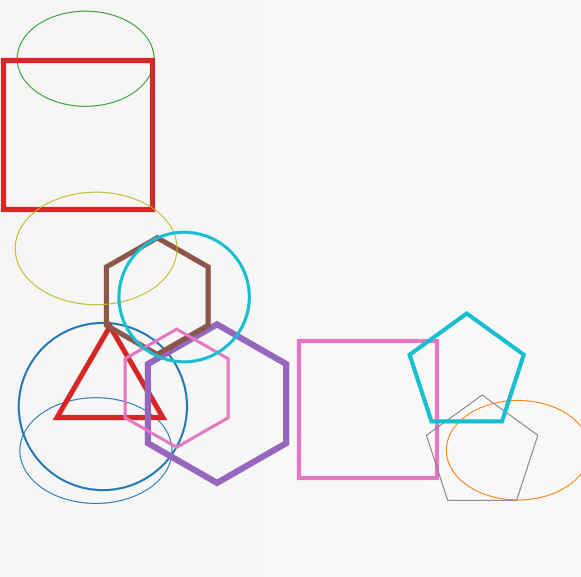[{"shape": "oval", "thickness": 0.5, "radius": 0.65, "center": [0.165, 0.219]}, {"shape": "circle", "thickness": 1, "radius": 0.72, "center": [0.177, 0.295]}, {"shape": "oval", "thickness": 0.5, "radius": 0.62, "center": [0.891, 0.22]}, {"shape": "oval", "thickness": 0.5, "radius": 0.59, "center": [0.147, 0.897]}, {"shape": "triangle", "thickness": 2.5, "radius": 0.53, "center": [0.189, 0.329]}, {"shape": "square", "thickness": 2.5, "radius": 0.64, "center": [0.133, 0.766]}, {"shape": "hexagon", "thickness": 3, "radius": 0.69, "center": [0.373, 0.3]}, {"shape": "hexagon", "thickness": 2.5, "radius": 0.51, "center": [0.271, 0.486]}, {"shape": "square", "thickness": 2, "radius": 0.59, "center": [0.633, 0.29]}, {"shape": "hexagon", "thickness": 1.5, "radius": 0.51, "center": [0.304, 0.327]}, {"shape": "pentagon", "thickness": 0.5, "radius": 0.5, "center": [0.829, 0.214]}, {"shape": "oval", "thickness": 0.5, "radius": 0.7, "center": [0.165, 0.569]}, {"shape": "circle", "thickness": 1.5, "radius": 0.56, "center": [0.317, 0.485]}, {"shape": "pentagon", "thickness": 2, "radius": 0.52, "center": [0.803, 0.353]}]